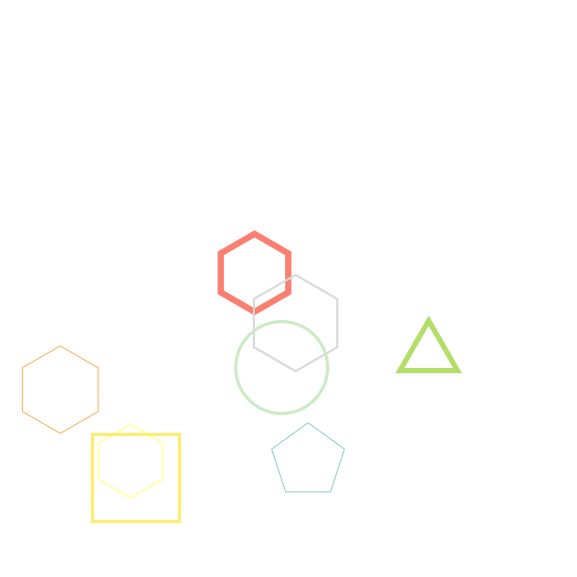[{"shape": "pentagon", "thickness": 0.5, "radius": 0.33, "center": [0.533, 0.201]}, {"shape": "hexagon", "thickness": 1, "radius": 0.32, "center": [0.226, 0.201]}, {"shape": "hexagon", "thickness": 3, "radius": 0.34, "center": [0.441, 0.527]}, {"shape": "hexagon", "thickness": 0.5, "radius": 0.38, "center": [0.104, 0.324]}, {"shape": "triangle", "thickness": 2.5, "radius": 0.29, "center": [0.742, 0.386]}, {"shape": "hexagon", "thickness": 1, "radius": 0.42, "center": [0.512, 0.44]}, {"shape": "circle", "thickness": 1.5, "radius": 0.4, "center": [0.488, 0.363]}, {"shape": "square", "thickness": 1.5, "radius": 0.38, "center": [0.235, 0.172]}]